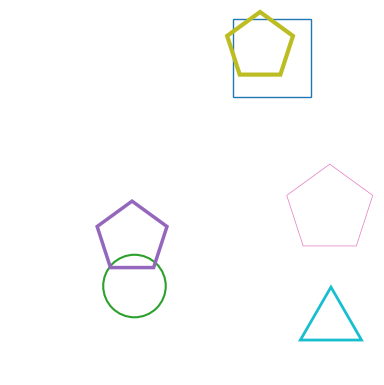[{"shape": "square", "thickness": 1, "radius": 0.51, "center": [0.708, 0.849]}, {"shape": "circle", "thickness": 1.5, "radius": 0.41, "center": [0.349, 0.257]}, {"shape": "pentagon", "thickness": 2.5, "radius": 0.48, "center": [0.343, 0.382]}, {"shape": "pentagon", "thickness": 0.5, "radius": 0.59, "center": [0.856, 0.456]}, {"shape": "pentagon", "thickness": 3, "radius": 0.45, "center": [0.675, 0.879]}, {"shape": "triangle", "thickness": 2, "radius": 0.46, "center": [0.86, 0.163]}]